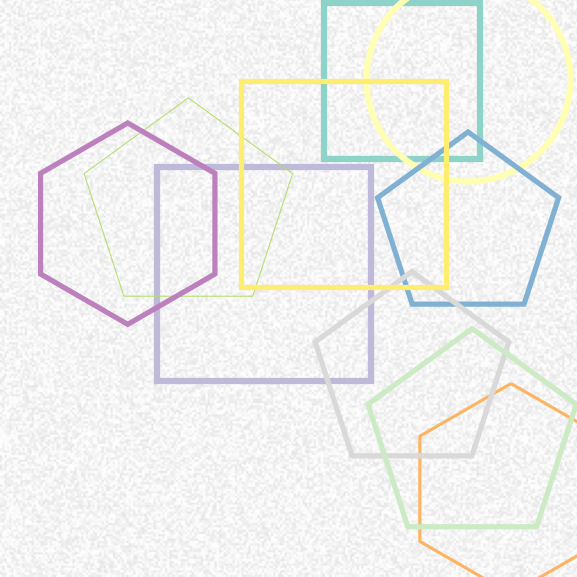[{"shape": "square", "thickness": 3, "radius": 0.68, "center": [0.695, 0.859]}, {"shape": "circle", "thickness": 3, "radius": 0.88, "center": [0.811, 0.861]}, {"shape": "square", "thickness": 3, "radius": 0.93, "center": [0.457, 0.524]}, {"shape": "pentagon", "thickness": 2.5, "radius": 0.82, "center": [0.811, 0.606]}, {"shape": "hexagon", "thickness": 1.5, "radius": 0.91, "center": [0.885, 0.153]}, {"shape": "pentagon", "thickness": 0.5, "radius": 0.95, "center": [0.326, 0.64]}, {"shape": "pentagon", "thickness": 2.5, "radius": 0.88, "center": [0.713, 0.352]}, {"shape": "hexagon", "thickness": 2.5, "radius": 0.87, "center": [0.221, 0.612]}, {"shape": "pentagon", "thickness": 2.5, "radius": 0.95, "center": [0.818, 0.24]}, {"shape": "square", "thickness": 2.5, "radius": 0.89, "center": [0.595, 0.68]}]